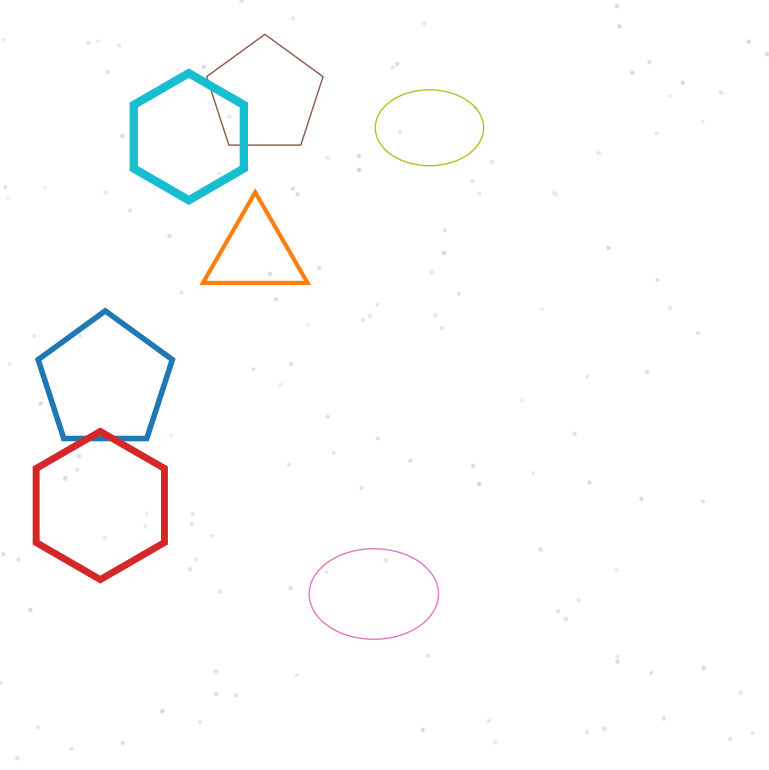[{"shape": "pentagon", "thickness": 2, "radius": 0.46, "center": [0.137, 0.505]}, {"shape": "triangle", "thickness": 1.5, "radius": 0.39, "center": [0.331, 0.672]}, {"shape": "hexagon", "thickness": 2.5, "radius": 0.48, "center": [0.13, 0.343]}, {"shape": "pentagon", "thickness": 0.5, "radius": 0.4, "center": [0.344, 0.876]}, {"shape": "oval", "thickness": 0.5, "radius": 0.42, "center": [0.486, 0.229]}, {"shape": "oval", "thickness": 0.5, "radius": 0.35, "center": [0.558, 0.834]}, {"shape": "hexagon", "thickness": 3, "radius": 0.41, "center": [0.245, 0.822]}]